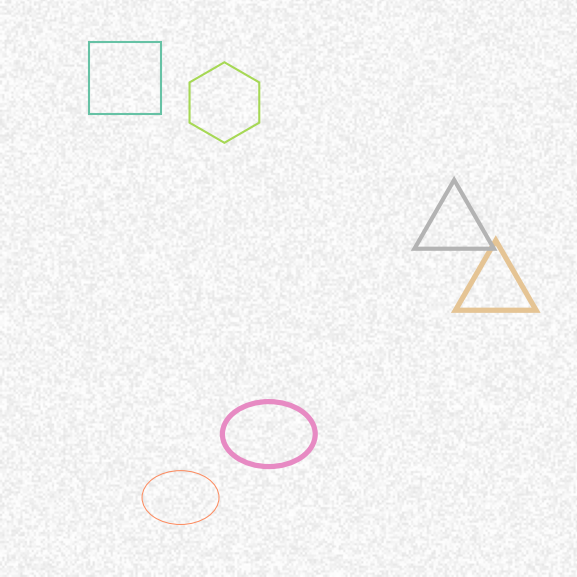[{"shape": "square", "thickness": 1, "radius": 0.31, "center": [0.216, 0.864]}, {"shape": "oval", "thickness": 0.5, "radius": 0.33, "center": [0.313, 0.138]}, {"shape": "oval", "thickness": 2.5, "radius": 0.4, "center": [0.465, 0.247]}, {"shape": "hexagon", "thickness": 1, "radius": 0.35, "center": [0.389, 0.822]}, {"shape": "triangle", "thickness": 2.5, "radius": 0.4, "center": [0.858, 0.502]}, {"shape": "triangle", "thickness": 2, "radius": 0.4, "center": [0.786, 0.608]}]